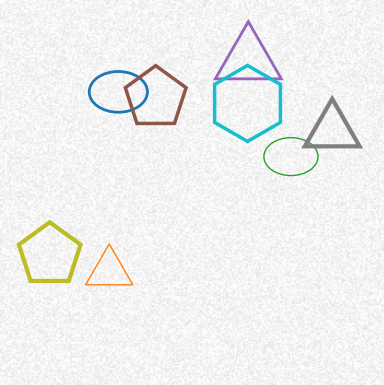[{"shape": "oval", "thickness": 2, "radius": 0.38, "center": [0.307, 0.761]}, {"shape": "triangle", "thickness": 1, "radius": 0.35, "center": [0.284, 0.296]}, {"shape": "oval", "thickness": 1, "radius": 0.35, "center": [0.756, 0.593]}, {"shape": "triangle", "thickness": 2, "radius": 0.5, "center": [0.645, 0.845]}, {"shape": "pentagon", "thickness": 2.5, "radius": 0.41, "center": [0.404, 0.747]}, {"shape": "triangle", "thickness": 3, "radius": 0.41, "center": [0.863, 0.661]}, {"shape": "pentagon", "thickness": 3, "radius": 0.42, "center": [0.129, 0.339]}, {"shape": "hexagon", "thickness": 2.5, "radius": 0.49, "center": [0.643, 0.731]}]